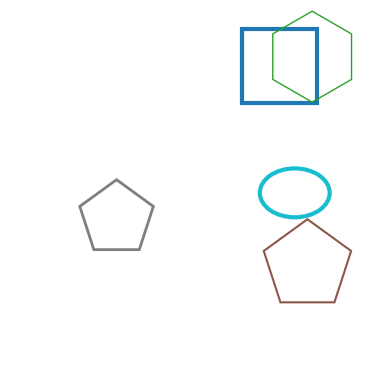[{"shape": "square", "thickness": 3, "radius": 0.48, "center": [0.726, 0.828]}, {"shape": "hexagon", "thickness": 1, "radius": 0.59, "center": [0.811, 0.853]}, {"shape": "pentagon", "thickness": 1.5, "radius": 0.6, "center": [0.799, 0.311]}, {"shape": "pentagon", "thickness": 2, "radius": 0.5, "center": [0.303, 0.433]}, {"shape": "oval", "thickness": 3, "radius": 0.45, "center": [0.766, 0.499]}]